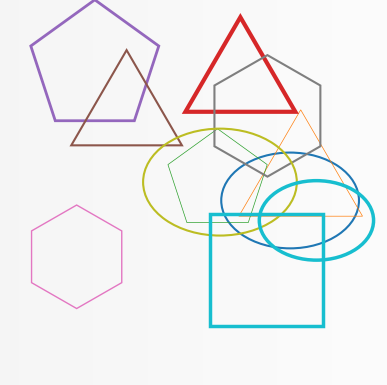[{"shape": "oval", "thickness": 1.5, "radius": 0.89, "center": [0.749, 0.479]}, {"shape": "triangle", "thickness": 0.5, "radius": 0.92, "center": [0.776, 0.531]}, {"shape": "pentagon", "thickness": 0.5, "radius": 0.67, "center": [0.562, 0.531]}, {"shape": "triangle", "thickness": 3, "radius": 0.82, "center": [0.62, 0.792]}, {"shape": "pentagon", "thickness": 2, "radius": 0.87, "center": [0.245, 0.827]}, {"shape": "triangle", "thickness": 1.5, "radius": 0.82, "center": [0.327, 0.705]}, {"shape": "hexagon", "thickness": 1, "radius": 0.67, "center": [0.198, 0.333]}, {"shape": "hexagon", "thickness": 1.5, "radius": 0.79, "center": [0.69, 0.699]}, {"shape": "oval", "thickness": 1.5, "radius": 0.99, "center": [0.568, 0.527]}, {"shape": "oval", "thickness": 2.5, "radius": 0.74, "center": [0.817, 0.428]}, {"shape": "square", "thickness": 2.5, "radius": 0.73, "center": [0.687, 0.3]}]